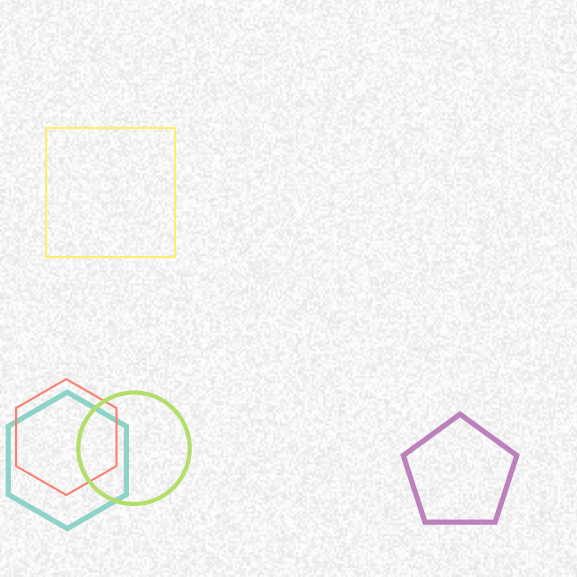[{"shape": "hexagon", "thickness": 2.5, "radius": 0.59, "center": [0.117, 0.202]}, {"shape": "hexagon", "thickness": 1, "radius": 0.5, "center": [0.115, 0.242]}, {"shape": "circle", "thickness": 2, "radius": 0.48, "center": [0.232, 0.223]}, {"shape": "pentagon", "thickness": 2.5, "radius": 0.52, "center": [0.797, 0.179]}, {"shape": "square", "thickness": 1, "radius": 0.56, "center": [0.191, 0.666]}]